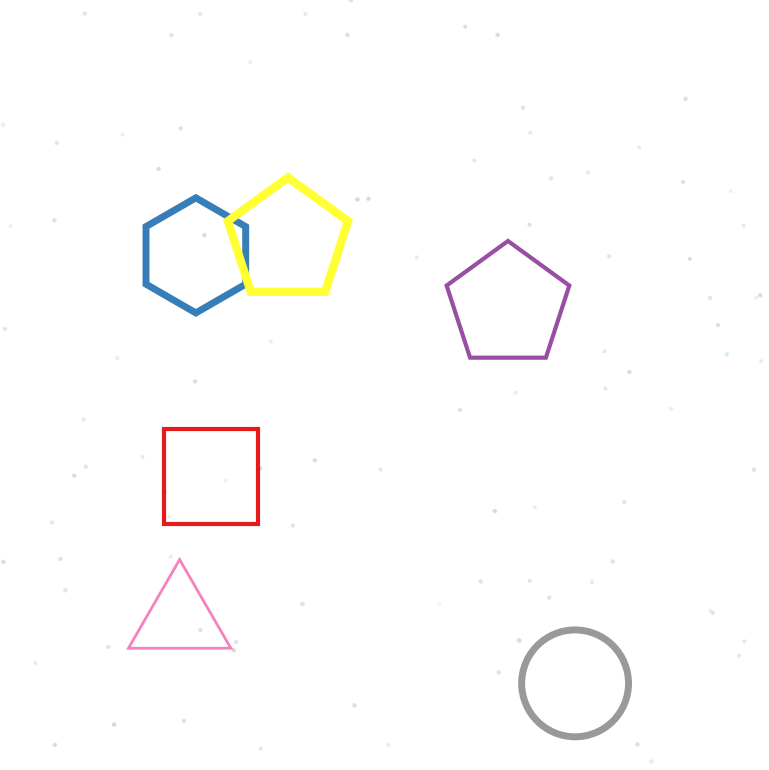[{"shape": "square", "thickness": 1.5, "radius": 0.31, "center": [0.274, 0.381]}, {"shape": "hexagon", "thickness": 2.5, "radius": 0.37, "center": [0.254, 0.668]}, {"shape": "pentagon", "thickness": 1.5, "radius": 0.42, "center": [0.66, 0.603]}, {"shape": "pentagon", "thickness": 3, "radius": 0.41, "center": [0.374, 0.687]}, {"shape": "triangle", "thickness": 1, "radius": 0.38, "center": [0.233, 0.197]}, {"shape": "circle", "thickness": 2.5, "radius": 0.35, "center": [0.747, 0.113]}]